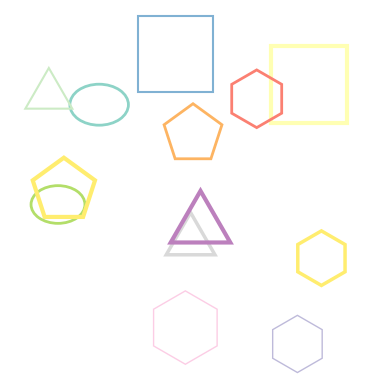[{"shape": "oval", "thickness": 2, "radius": 0.38, "center": [0.258, 0.728]}, {"shape": "square", "thickness": 3, "radius": 0.5, "center": [0.802, 0.781]}, {"shape": "hexagon", "thickness": 1, "radius": 0.37, "center": [0.773, 0.107]}, {"shape": "hexagon", "thickness": 2, "radius": 0.37, "center": [0.667, 0.743]}, {"shape": "square", "thickness": 1.5, "radius": 0.49, "center": [0.456, 0.86]}, {"shape": "pentagon", "thickness": 2, "radius": 0.4, "center": [0.501, 0.652]}, {"shape": "oval", "thickness": 2, "radius": 0.35, "center": [0.151, 0.469]}, {"shape": "hexagon", "thickness": 1, "radius": 0.48, "center": [0.481, 0.149]}, {"shape": "triangle", "thickness": 2.5, "radius": 0.37, "center": [0.495, 0.375]}, {"shape": "triangle", "thickness": 3, "radius": 0.45, "center": [0.521, 0.415]}, {"shape": "triangle", "thickness": 1.5, "radius": 0.35, "center": [0.127, 0.753]}, {"shape": "hexagon", "thickness": 2.5, "radius": 0.35, "center": [0.835, 0.329]}, {"shape": "pentagon", "thickness": 3, "radius": 0.43, "center": [0.166, 0.505]}]